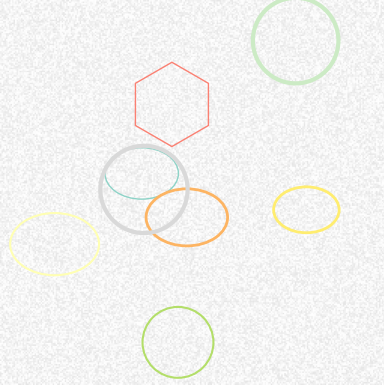[{"shape": "oval", "thickness": 1, "radius": 0.48, "center": [0.368, 0.55]}, {"shape": "oval", "thickness": 1.5, "radius": 0.58, "center": [0.142, 0.366]}, {"shape": "hexagon", "thickness": 1, "radius": 0.55, "center": [0.447, 0.729]}, {"shape": "oval", "thickness": 2, "radius": 0.53, "center": [0.485, 0.435]}, {"shape": "circle", "thickness": 1.5, "radius": 0.46, "center": [0.462, 0.111]}, {"shape": "circle", "thickness": 3, "radius": 0.57, "center": [0.374, 0.508]}, {"shape": "circle", "thickness": 3, "radius": 0.56, "center": [0.768, 0.895]}, {"shape": "oval", "thickness": 2, "radius": 0.43, "center": [0.796, 0.455]}]